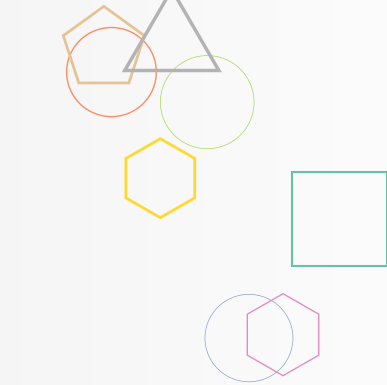[{"shape": "square", "thickness": 1.5, "radius": 0.61, "center": [0.876, 0.432]}, {"shape": "circle", "thickness": 1, "radius": 0.58, "center": [0.288, 0.813]}, {"shape": "circle", "thickness": 0.5, "radius": 0.57, "center": [0.642, 0.122]}, {"shape": "hexagon", "thickness": 1, "radius": 0.53, "center": [0.73, 0.131]}, {"shape": "circle", "thickness": 0.5, "radius": 0.6, "center": [0.535, 0.735]}, {"shape": "hexagon", "thickness": 2, "radius": 0.51, "center": [0.414, 0.537]}, {"shape": "pentagon", "thickness": 2, "radius": 0.55, "center": [0.268, 0.873]}, {"shape": "triangle", "thickness": 2.5, "radius": 0.7, "center": [0.443, 0.887]}]